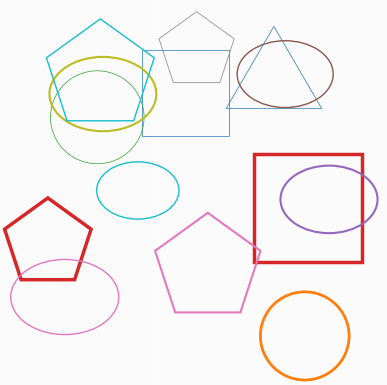[{"shape": "square", "thickness": 0.5, "radius": 0.56, "center": [0.479, 0.759]}, {"shape": "triangle", "thickness": 0.5, "radius": 0.71, "center": [0.707, 0.789]}, {"shape": "circle", "thickness": 2, "radius": 0.57, "center": [0.786, 0.127]}, {"shape": "circle", "thickness": 0.5, "radius": 0.6, "center": [0.251, 0.695]}, {"shape": "pentagon", "thickness": 2.5, "radius": 0.59, "center": [0.123, 0.368]}, {"shape": "square", "thickness": 2.5, "radius": 0.7, "center": [0.795, 0.46]}, {"shape": "oval", "thickness": 1.5, "radius": 0.63, "center": [0.849, 0.482]}, {"shape": "oval", "thickness": 1, "radius": 0.62, "center": [0.736, 0.807]}, {"shape": "pentagon", "thickness": 1.5, "radius": 0.72, "center": [0.536, 0.304]}, {"shape": "oval", "thickness": 1, "radius": 0.7, "center": [0.167, 0.229]}, {"shape": "pentagon", "thickness": 0.5, "radius": 0.51, "center": [0.507, 0.868]}, {"shape": "oval", "thickness": 1.5, "radius": 0.69, "center": [0.266, 0.756]}, {"shape": "oval", "thickness": 1, "radius": 0.53, "center": [0.356, 0.505]}, {"shape": "pentagon", "thickness": 1, "radius": 0.73, "center": [0.259, 0.805]}]